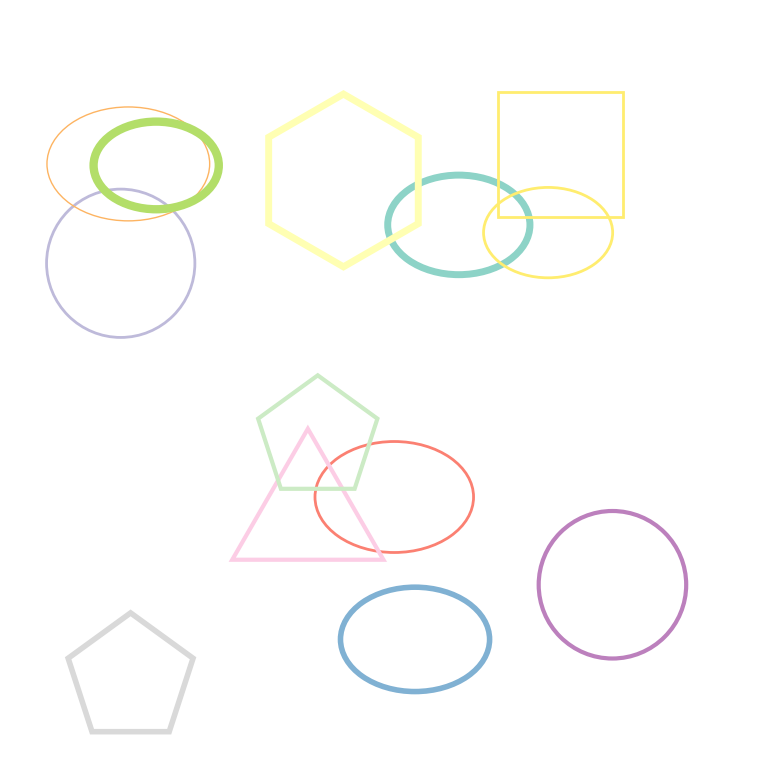[{"shape": "oval", "thickness": 2.5, "radius": 0.46, "center": [0.596, 0.708]}, {"shape": "hexagon", "thickness": 2.5, "radius": 0.56, "center": [0.446, 0.766]}, {"shape": "circle", "thickness": 1, "radius": 0.48, "center": [0.157, 0.658]}, {"shape": "oval", "thickness": 1, "radius": 0.51, "center": [0.512, 0.355]}, {"shape": "oval", "thickness": 2, "radius": 0.48, "center": [0.539, 0.17]}, {"shape": "oval", "thickness": 0.5, "radius": 0.53, "center": [0.167, 0.787]}, {"shape": "oval", "thickness": 3, "radius": 0.41, "center": [0.203, 0.785]}, {"shape": "triangle", "thickness": 1.5, "radius": 0.57, "center": [0.4, 0.33]}, {"shape": "pentagon", "thickness": 2, "radius": 0.43, "center": [0.17, 0.119]}, {"shape": "circle", "thickness": 1.5, "radius": 0.48, "center": [0.795, 0.241]}, {"shape": "pentagon", "thickness": 1.5, "radius": 0.41, "center": [0.413, 0.431]}, {"shape": "oval", "thickness": 1, "radius": 0.42, "center": [0.712, 0.698]}, {"shape": "square", "thickness": 1, "radius": 0.41, "center": [0.728, 0.799]}]